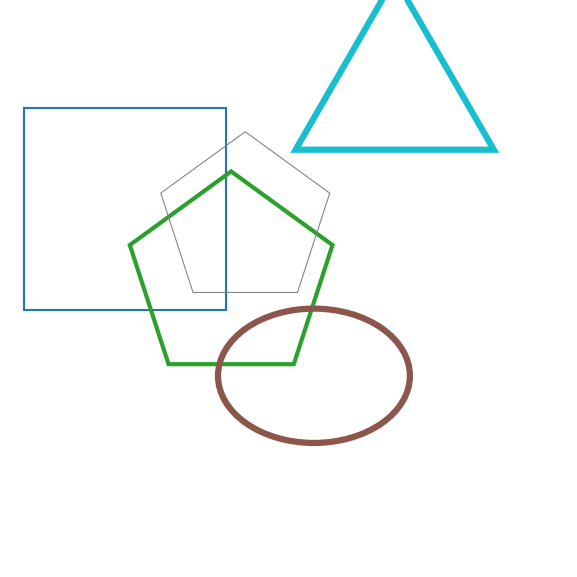[{"shape": "square", "thickness": 1, "radius": 0.87, "center": [0.217, 0.637]}, {"shape": "pentagon", "thickness": 2, "radius": 0.92, "center": [0.4, 0.518]}, {"shape": "oval", "thickness": 3, "radius": 0.83, "center": [0.544, 0.348]}, {"shape": "pentagon", "thickness": 0.5, "radius": 0.77, "center": [0.425, 0.617]}, {"shape": "triangle", "thickness": 3, "radius": 0.99, "center": [0.683, 0.839]}]